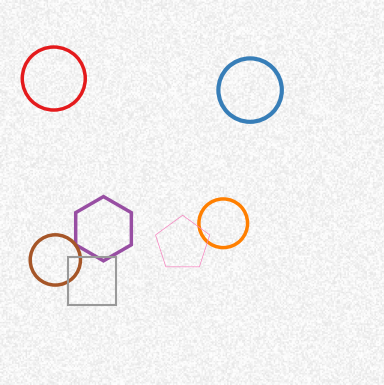[{"shape": "circle", "thickness": 2.5, "radius": 0.41, "center": [0.14, 0.796]}, {"shape": "circle", "thickness": 3, "radius": 0.41, "center": [0.65, 0.766]}, {"shape": "hexagon", "thickness": 2.5, "radius": 0.42, "center": [0.269, 0.406]}, {"shape": "circle", "thickness": 2.5, "radius": 0.32, "center": [0.58, 0.42]}, {"shape": "circle", "thickness": 2.5, "radius": 0.33, "center": [0.144, 0.325]}, {"shape": "pentagon", "thickness": 0.5, "radius": 0.37, "center": [0.474, 0.367]}, {"shape": "square", "thickness": 1.5, "radius": 0.31, "center": [0.24, 0.271]}]